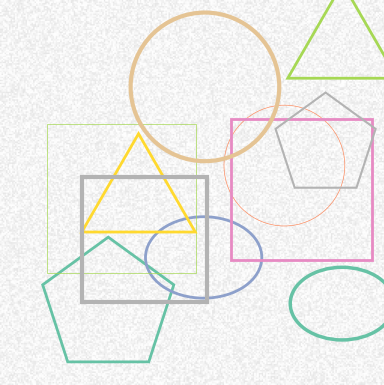[{"shape": "pentagon", "thickness": 2, "radius": 0.9, "center": [0.281, 0.205]}, {"shape": "oval", "thickness": 2.5, "radius": 0.67, "center": [0.889, 0.211]}, {"shape": "circle", "thickness": 0.5, "radius": 0.78, "center": [0.739, 0.57]}, {"shape": "oval", "thickness": 2, "radius": 0.76, "center": [0.529, 0.331]}, {"shape": "square", "thickness": 2, "radius": 0.92, "center": [0.783, 0.508]}, {"shape": "square", "thickness": 0.5, "radius": 0.97, "center": [0.317, 0.484]}, {"shape": "triangle", "thickness": 2, "radius": 0.82, "center": [0.89, 0.879]}, {"shape": "triangle", "thickness": 2, "radius": 0.85, "center": [0.36, 0.482]}, {"shape": "circle", "thickness": 3, "radius": 0.97, "center": [0.532, 0.774]}, {"shape": "pentagon", "thickness": 1.5, "radius": 0.68, "center": [0.846, 0.623]}, {"shape": "square", "thickness": 3, "radius": 0.81, "center": [0.376, 0.378]}]